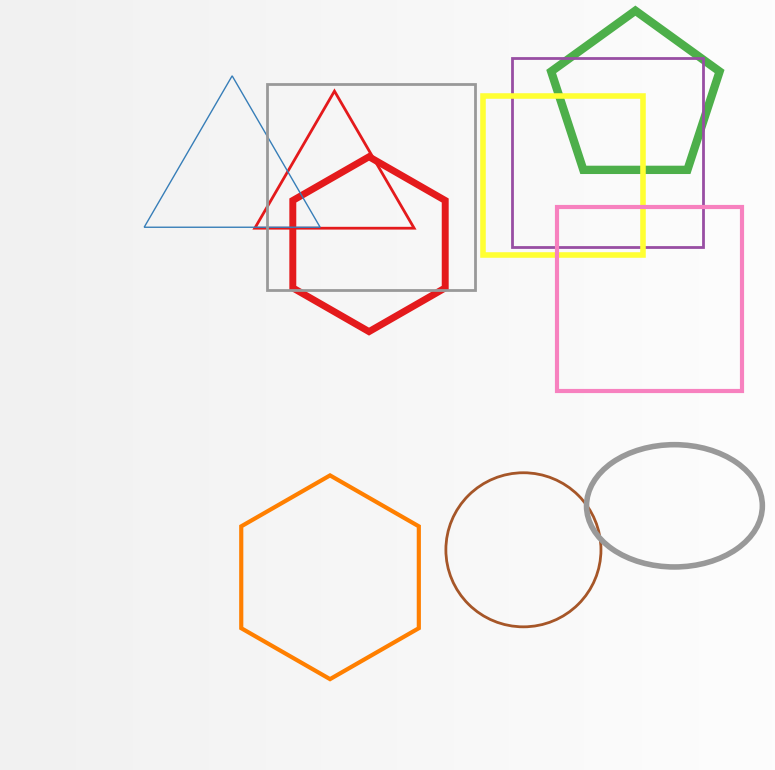[{"shape": "hexagon", "thickness": 2.5, "radius": 0.57, "center": [0.476, 0.683]}, {"shape": "triangle", "thickness": 1, "radius": 0.59, "center": [0.432, 0.763]}, {"shape": "triangle", "thickness": 0.5, "radius": 0.66, "center": [0.3, 0.77]}, {"shape": "pentagon", "thickness": 3, "radius": 0.57, "center": [0.82, 0.872]}, {"shape": "square", "thickness": 1, "radius": 0.62, "center": [0.784, 0.802]}, {"shape": "hexagon", "thickness": 1.5, "radius": 0.66, "center": [0.426, 0.25]}, {"shape": "square", "thickness": 2, "radius": 0.52, "center": [0.726, 0.772]}, {"shape": "circle", "thickness": 1, "radius": 0.5, "center": [0.675, 0.286]}, {"shape": "square", "thickness": 1.5, "radius": 0.6, "center": [0.839, 0.611]}, {"shape": "oval", "thickness": 2, "radius": 0.57, "center": [0.87, 0.343]}, {"shape": "square", "thickness": 1, "radius": 0.67, "center": [0.479, 0.757]}]